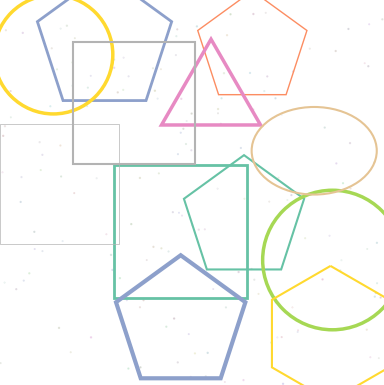[{"shape": "square", "thickness": 2, "radius": 0.86, "center": [0.469, 0.399]}, {"shape": "pentagon", "thickness": 1.5, "radius": 0.82, "center": [0.634, 0.433]}, {"shape": "pentagon", "thickness": 1, "radius": 0.75, "center": [0.655, 0.875]}, {"shape": "pentagon", "thickness": 2, "radius": 0.92, "center": [0.272, 0.887]}, {"shape": "pentagon", "thickness": 3, "radius": 0.88, "center": [0.469, 0.16]}, {"shape": "triangle", "thickness": 2.5, "radius": 0.74, "center": [0.548, 0.75]}, {"shape": "circle", "thickness": 2.5, "radius": 0.91, "center": [0.863, 0.325]}, {"shape": "circle", "thickness": 2.5, "radius": 0.77, "center": [0.139, 0.858]}, {"shape": "hexagon", "thickness": 1.5, "radius": 0.88, "center": [0.858, 0.134]}, {"shape": "oval", "thickness": 1.5, "radius": 0.81, "center": [0.816, 0.608]}, {"shape": "square", "thickness": 1.5, "radius": 0.79, "center": [0.348, 0.732]}, {"shape": "square", "thickness": 0.5, "radius": 0.78, "center": [0.155, 0.522]}]